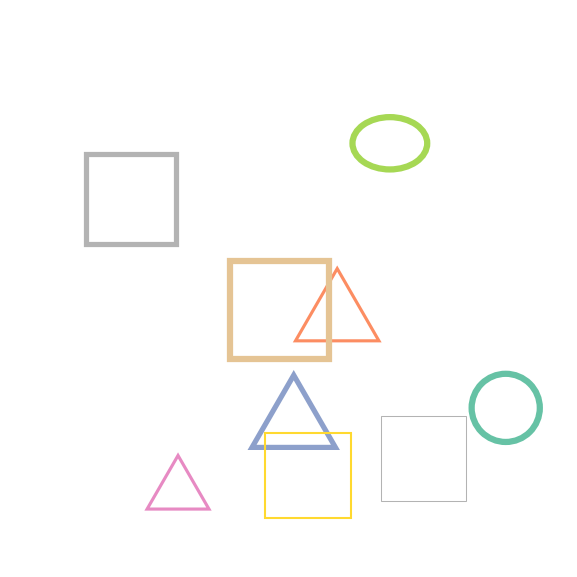[{"shape": "circle", "thickness": 3, "radius": 0.3, "center": [0.876, 0.293]}, {"shape": "triangle", "thickness": 1.5, "radius": 0.42, "center": [0.584, 0.451]}, {"shape": "triangle", "thickness": 2.5, "radius": 0.42, "center": [0.509, 0.266]}, {"shape": "triangle", "thickness": 1.5, "radius": 0.31, "center": [0.308, 0.149]}, {"shape": "oval", "thickness": 3, "radius": 0.32, "center": [0.675, 0.751]}, {"shape": "square", "thickness": 1, "radius": 0.37, "center": [0.533, 0.176]}, {"shape": "square", "thickness": 3, "radius": 0.43, "center": [0.484, 0.462]}, {"shape": "square", "thickness": 0.5, "radius": 0.37, "center": [0.733, 0.205]}, {"shape": "square", "thickness": 2.5, "radius": 0.39, "center": [0.226, 0.655]}]